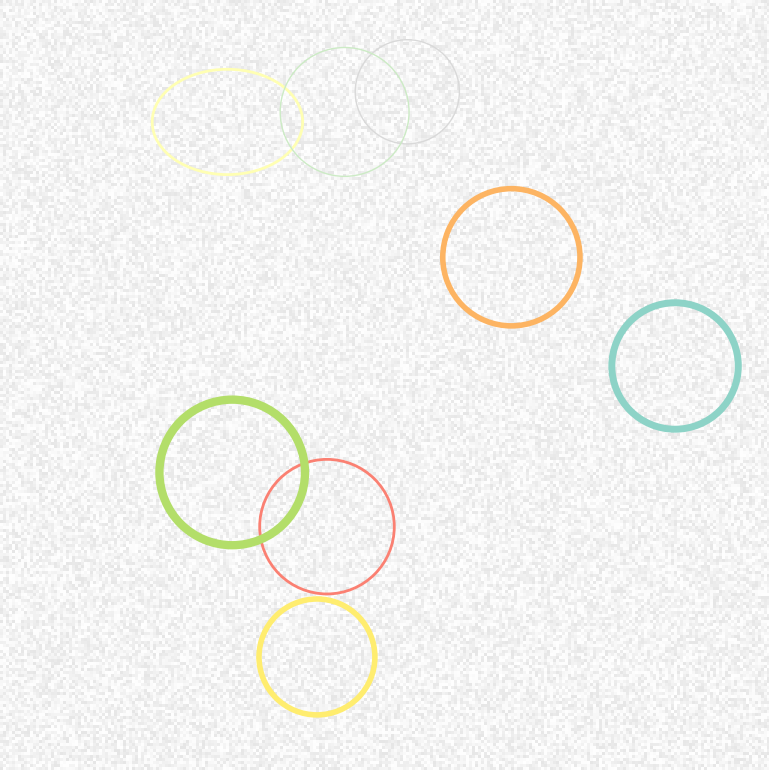[{"shape": "circle", "thickness": 2.5, "radius": 0.41, "center": [0.877, 0.525]}, {"shape": "oval", "thickness": 1, "radius": 0.49, "center": [0.295, 0.842]}, {"shape": "circle", "thickness": 1, "radius": 0.44, "center": [0.425, 0.316]}, {"shape": "circle", "thickness": 2, "radius": 0.45, "center": [0.664, 0.666]}, {"shape": "circle", "thickness": 3, "radius": 0.47, "center": [0.302, 0.386]}, {"shape": "circle", "thickness": 0.5, "radius": 0.34, "center": [0.529, 0.881]}, {"shape": "circle", "thickness": 0.5, "radius": 0.42, "center": [0.448, 0.855]}, {"shape": "circle", "thickness": 2, "radius": 0.38, "center": [0.412, 0.147]}]